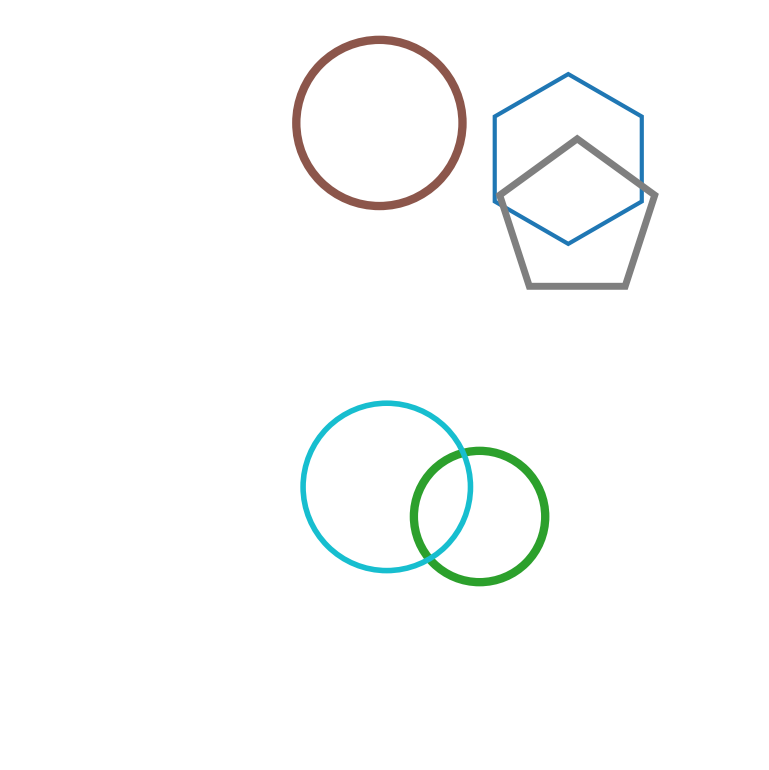[{"shape": "hexagon", "thickness": 1.5, "radius": 0.55, "center": [0.738, 0.794]}, {"shape": "circle", "thickness": 3, "radius": 0.43, "center": [0.623, 0.329]}, {"shape": "circle", "thickness": 3, "radius": 0.54, "center": [0.493, 0.84]}, {"shape": "pentagon", "thickness": 2.5, "radius": 0.53, "center": [0.75, 0.714]}, {"shape": "circle", "thickness": 2, "radius": 0.54, "center": [0.502, 0.368]}]